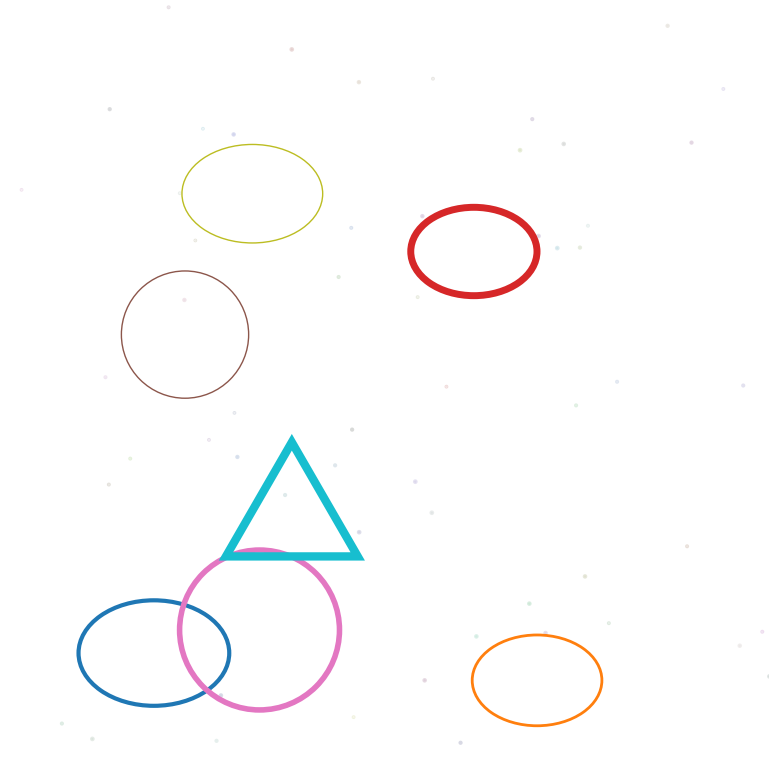[{"shape": "oval", "thickness": 1.5, "radius": 0.49, "center": [0.2, 0.152]}, {"shape": "oval", "thickness": 1, "radius": 0.42, "center": [0.697, 0.116]}, {"shape": "oval", "thickness": 2.5, "radius": 0.41, "center": [0.615, 0.673]}, {"shape": "circle", "thickness": 0.5, "radius": 0.41, "center": [0.24, 0.565]}, {"shape": "circle", "thickness": 2, "radius": 0.52, "center": [0.337, 0.182]}, {"shape": "oval", "thickness": 0.5, "radius": 0.46, "center": [0.328, 0.748]}, {"shape": "triangle", "thickness": 3, "radius": 0.49, "center": [0.379, 0.327]}]